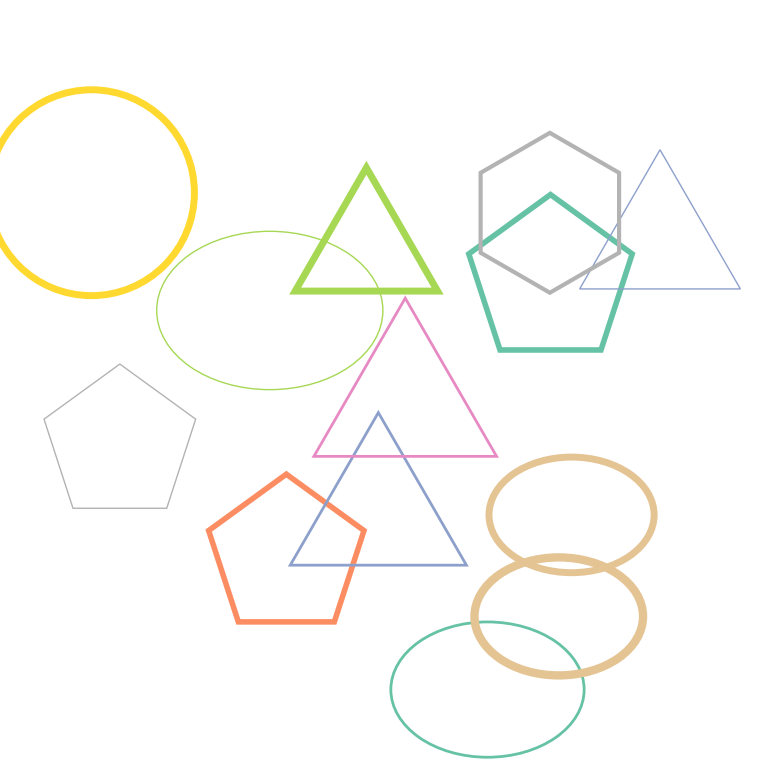[{"shape": "pentagon", "thickness": 2, "radius": 0.56, "center": [0.715, 0.636]}, {"shape": "oval", "thickness": 1, "radius": 0.63, "center": [0.633, 0.104]}, {"shape": "pentagon", "thickness": 2, "radius": 0.53, "center": [0.372, 0.278]}, {"shape": "triangle", "thickness": 1, "radius": 0.66, "center": [0.491, 0.332]}, {"shape": "triangle", "thickness": 0.5, "radius": 0.6, "center": [0.857, 0.685]}, {"shape": "triangle", "thickness": 1, "radius": 0.68, "center": [0.526, 0.476]}, {"shape": "triangle", "thickness": 2.5, "radius": 0.53, "center": [0.476, 0.675]}, {"shape": "oval", "thickness": 0.5, "radius": 0.73, "center": [0.35, 0.597]}, {"shape": "circle", "thickness": 2.5, "radius": 0.67, "center": [0.119, 0.75]}, {"shape": "oval", "thickness": 3, "radius": 0.55, "center": [0.726, 0.199]}, {"shape": "oval", "thickness": 2.5, "radius": 0.54, "center": [0.742, 0.331]}, {"shape": "pentagon", "thickness": 0.5, "radius": 0.52, "center": [0.156, 0.424]}, {"shape": "hexagon", "thickness": 1.5, "radius": 0.52, "center": [0.714, 0.724]}]